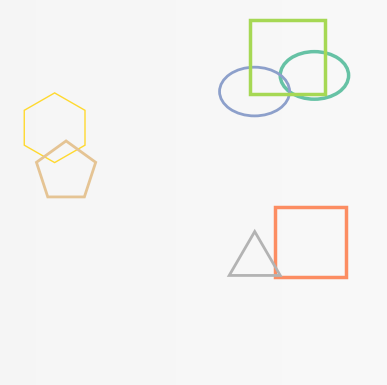[{"shape": "oval", "thickness": 2.5, "radius": 0.44, "center": [0.811, 0.804]}, {"shape": "square", "thickness": 2.5, "radius": 0.46, "center": [0.802, 0.371]}, {"shape": "oval", "thickness": 2, "radius": 0.45, "center": [0.657, 0.762]}, {"shape": "square", "thickness": 2.5, "radius": 0.48, "center": [0.743, 0.851]}, {"shape": "hexagon", "thickness": 1, "radius": 0.45, "center": [0.141, 0.668]}, {"shape": "pentagon", "thickness": 2, "radius": 0.4, "center": [0.17, 0.554]}, {"shape": "triangle", "thickness": 2, "radius": 0.38, "center": [0.657, 0.323]}]